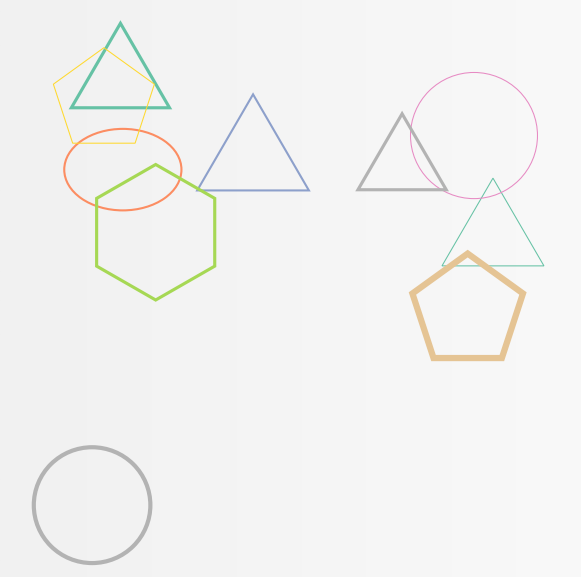[{"shape": "triangle", "thickness": 1.5, "radius": 0.49, "center": [0.207, 0.861]}, {"shape": "triangle", "thickness": 0.5, "radius": 0.51, "center": [0.848, 0.589]}, {"shape": "oval", "thickness": 1, "radius": 0.5, "center": [0.211, 0.705]}, {"shape": "triangle", "thickness": 1, "radius": 0.55, "center": [0.435, 0.725]}, {"shape": "circle", "thickness": 0.5, "radius": 0.55, "center": [0.815, 0.764]}, {"shape": "hexagon", "thickness": 1.5, "radius": 0.59, "center": [0.268, 0.597]}, {"shape": "pentagon", "thickness": 0.5, "radius": 0.46, "center": [0.179, 0.825]}, {"shape": "pentagon", "thickness": 3, "radius": 0.5, "center": [0.805, 0.46]}, {"shape": "circle", "thickness": 2, "radius": 0.5, "center": [0.158, 0.124]}, {"shape": "triangle", "thickness": 1.5, "radius": 0.44, "center": [0.692, 0.714]}]